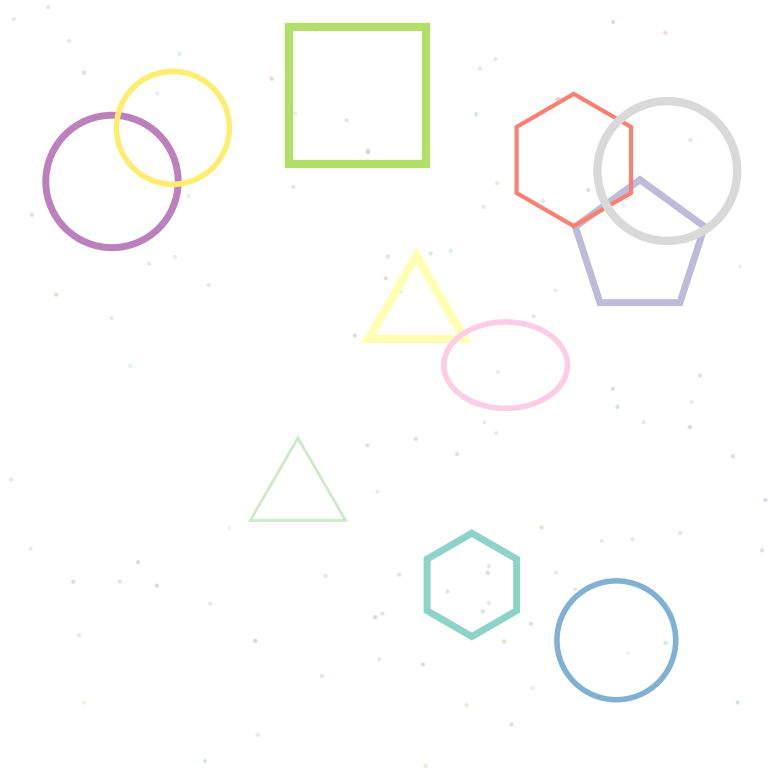[{"shape": "hexagon", "thickness": 2.5, "radius": 0.34, "center": [0.613, 0.24]}, {"shape": "triangle", "thickness": 3, "radius": 0.36, "center": [0.541, 0.596]}, {"shape": "pentagon", "thickness": 2.5, "radius": 0.44, "center": [0.831, 0.678]}, {"shape": "hexagon", "thickness": 1.5, "radius": 0.43, "center": [0.745, 0.792]}, {"shape": "circle", "thickness": 2, "radius": 0.39, "center": [0.8, 0.168]}, {"shape": "square", "thickness": 3, "radius": 0.44, "center": [0.464, 0.876]}, {"shape": "oval", "thickness": 2, "radius": 0.4, "center": [0.657, 0.526]}, {"shape": "circle", "thickness": 3, "radius": 0.45, "center": [0.867, 0.778]}, {"shape": "circle", "thickness": 2.5, "radius": 0.43, "center": [0.145, 0.764]}, {"shape": "triangle", "thickness": 1, "radius": 0.36, "center": [0.387, 0.36]}, {"shape": "circle", "thickness": 2, "radius": 0.37, "center": [0.225, 0.834]}]